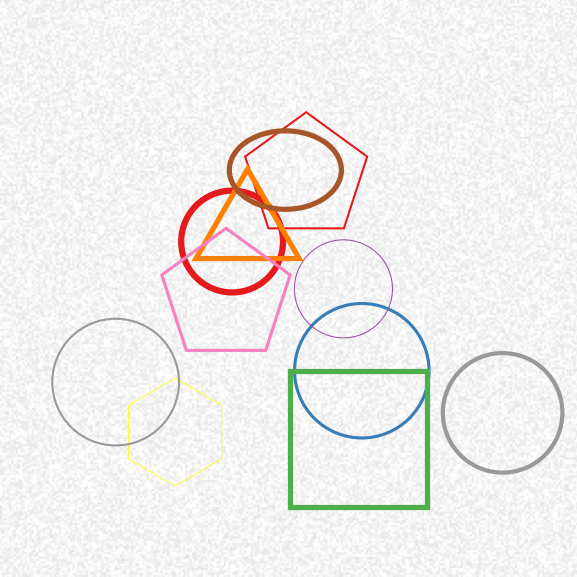[{"shape": "pentagon", "thickness": 1, "radius": 0.56, "center": [0.53, 0.694]}, {"shape": "circle", "thickness": 3, "radius": 0.44, "center": [0.402, 0.581]}, {"shape": "circle", "thickness": 1.5, "radius": 0.58, "center": [0.626, 0.357]}, {"shape": "square", "thickness": 2.5, "radius": 0.59, "center": [0.621, 0.239]}, {"shape": "circle", "thickness": 0.5, "radius": 0.42, "center": [0.595, 0.499]}, {"shape": "triangle", "thickness": 2.5, "radius": 0.52, "center": [0.429, 0.603]}, {"shape": "hexagon", "thickness": 0.5, "radius": 0.47, "center": [0.303, 0.251]}, {"shape": "oval", "thickness": 2.5, "radius": 0.49, "center": [0.494, 0.705]}, {"shape": "pentagon", "thickness": 1.5, "radius": 0.58, "center": [0.391, 0.487]}, {"shape": "circle", "thickness": 2, "radius": 0.52, "center": [0.87, 0.284]}, {"shape": "circle", "thickness": 1, "radius": 0.55, "center": [0.2, 0.337]}]